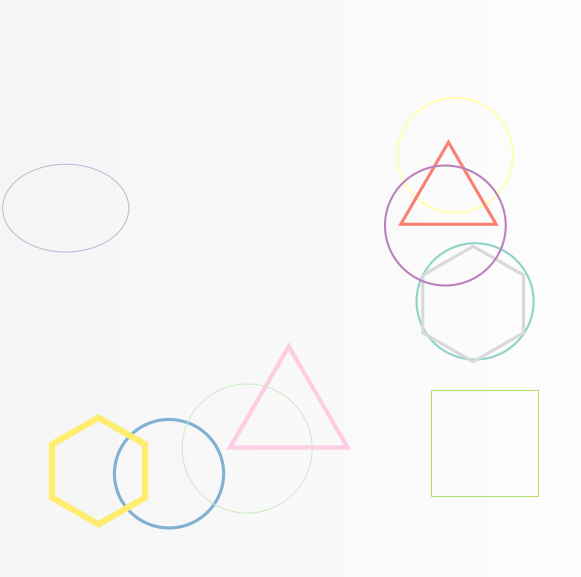[{"shape": "circle", "thickness": 1, "radius": 0.5, "center": [0.817, 0.477]}, {"shape": "circle", "thickness": 1, "radius": 0.5, "center": [0.783, 0.73]}, {"shape": "oval", "thickness": 0.5, "radius": 0.54, "center": [0.113, 0.639]}, {"shape": "triangle", "thickness": 1.5, "radius": 0.47, "center": [0.771, 0.658]}, {"shape": "circle", "thickness": 1.5, "radius": 0.47, "center": [0.291, 0.179]}, {"shape": "square", "thickness": 0.5, "radius": 0.46, "center": [0.833, 0.232]}, {"shape": "triangle", "thickness": 2, "radius": 0.58, "center": [0.497, 0.283]}, {"shape": "hexagon", "thickness": 1.5, "radius": 0.5, "center": [0.814, 0.473]}, {"shape": "circle", "thickness": 1, "radius": 0.52, "center": [0.766, 0.609]}, {"shape": "circle", "thickness": 0.5, "radius": 0.56, "center": [0.425, 0.222]}, {"shape": "hexagon", "thickness": 3, "radius": 0.46, "center": [0.169, 0.184]}]